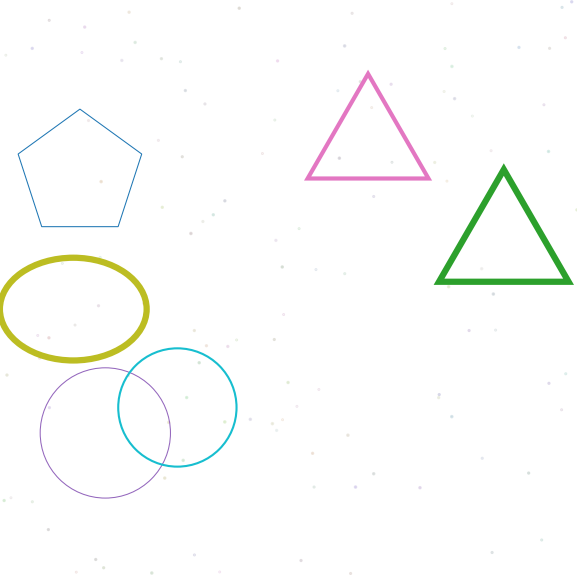[{"shape": "pentagon", "thickness": 0.5, "radius": 0.56, "center": [0.138, 0.698]}, {"shape": "triangle", "thickness": 3, "radius": 0.65, "center": [0.872, 0.576]}, {"shape": "circle", "thickness": 0.5, "radius": 0.56, "center": [0.182, 0.249]}, {"shape": "triangle", "thickness": 2, "radius": 0.6, "center": [0.637, 0.75]}, {"shape": "oval", "thickness": 3, "radius": 0.64, "center": [0.127, 0.464]}, {"shape": "circle", "thickness": 1, "radius": 0.51, "center": [0.307, 0.294]}]